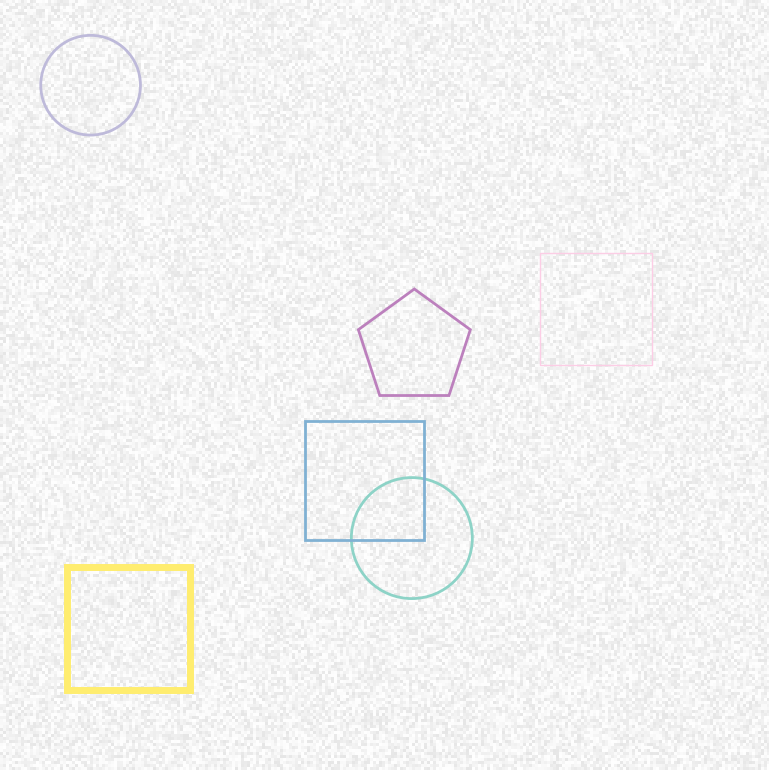[{"shape": "circle", "thickness": 1, "radius": 0.39, "center": [0.535, 0.301]}, {"shape": "circle", "thickness": 1, "radius": 0.32, "center": [0.118, 0.889]}, {"shape": "square", "thickness": 1, "radius": 0.39, "center": [0.474, 0.376]}, {"shape": "square", "thickness": 0.5, "radius": 0.37, "center": [0.774, 0.599]}, {"shape": "pentagon", "thickness": 1, "radius": 0.38, "center": [0.538, 0.548]}, {"shape": "square", "thickness": 2.5, "radius": 0.4, "center": [0.167, 0.184]}]